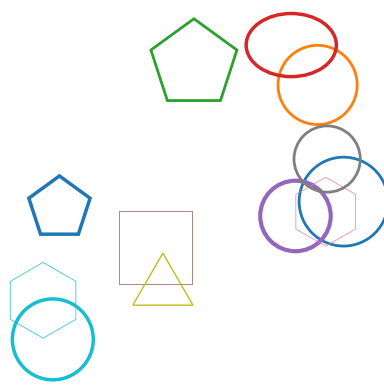[{"shape": "circle", "thickness": 2, "radius": 0.58, "center": [0.892, 0.476]}, {"shape": "pentagon", "thickness": 2.5, "radius": 0.42, "center": [0.154, 0.459]}, {"shape": "circle", "thickness": 2, "radius": 0.51, "center": [0.825, 0.779]}, {"shape": "pentagon", "thickness": 2, "radius": 0.59, "center": [0.504, 0.834]}, {"shape": "oval", "thickness": 2.5, "radius": 0.59, "center": [0.756, 0.883]}, {"shape": "circle", "thickness": 3, "radius": 0.46, "center": [0.767, 0.439]}, {"shape": "square", "thickness": 0.5, "radius": 0.47, "center": [0.404, 0.358]}, {"shape": "hexagon", "thickness": 0.5, "radius": 0.45, "center": [0.846, 0.45]}, {"shape": "circle", "thickness": 2, "radius": 0.43, "center": [0.85, 0.587]}, {"shape": "triangle", "thickness": 1, "radius": 0.45, "center": [0.423, 0.252]}, {"shape": "hexagon", "thickness": 0.5, "radius": 0.49, "center": [0.112, 0.22]}, {"shape": "circle", "thickness": 2.5, "radius": 0.53, "center": [0.137, 0.119]}]